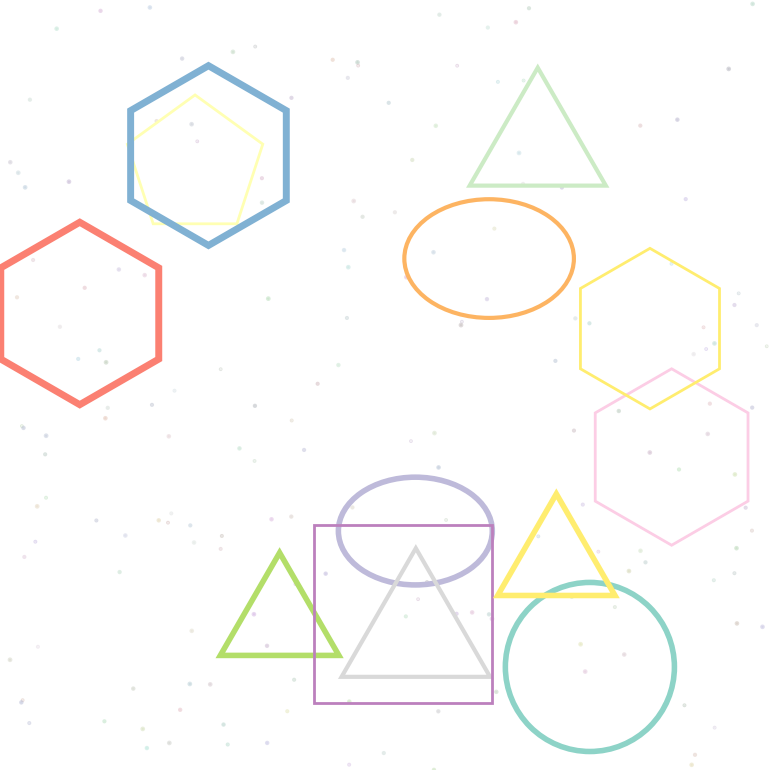[{"shape": "circle", "thickness": 2, "radius": 0.55, "center": [0.766, 0.134]}, {"shape": "pentagon", "thickness": 1, "radius": 0.46, "center": [0.253, 0.784]}, {"shape": "oval", "thickness": 2, "radius": 0.5, "center": [0.539, 0.31]}, {"shape": "hexagon", "thickness": 2.5, "radius": 0.59, "center": [0.104, 0.593]}, {"shape": "hexagon", "thickness": 2.5, "radius": 0.58, "center": [0.271, 0.798]}, {"shape": "oval", "thickness": 1.5, "radius": 0.55, "center": [0.635, 0.664]}, {"shape": "triangle", "thickness": 2, "radius": 0.44, "center": [0.363, 0.193]}, {"shape": "hexagon", "thickness": 1, "radius": 0.57, "center": [0.872, 0.406]}, {"shape": "triangle", "thickness": 1.5, "radius": 0.56, "center": [0.54, 0.177]}, {"shape": "square", "thickness": 1, "radius": 0.58, "center": [0.523, 0.202]}, {"shape": "triangle", "thickness": 1.5, "radius": 0.51, "center": [0.698, 0.81]}, {"shape": "hexagon", "thickness": 1, "radius": 0.52, "center": [0.844, 0.573]}, {"shape": "triangle", "thickness": 2, "radius": 0.44, "center": [0.723, 0.271]}]